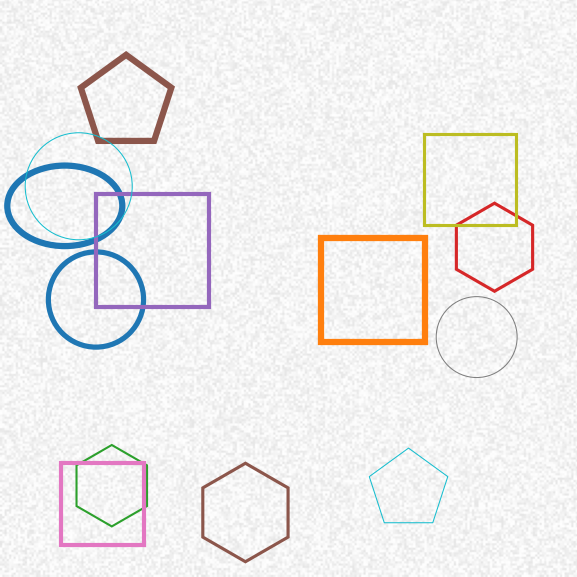[{"shape": "oval", "thickness": 3, "radius": 0.5, "center": [0.112, 0.643]}, {"shape": "circle", "thickness": 2.5, "radius": 0.41, "center": [0.166, 0.48]}, {"shape": "square", "thickness": 3, "radius": 0.45, "center": [0.646, 0.497]}, {"shape": "hexagon", "thickness": 1, "radius": 0.35, "center": [0.194, 0.158]}, {"shape": "hexagon", "thickness": 1.5, "radius": 0.38, "center": [0.856, 0.571]}, {"shape": "square", "thickness": 2, "radius": 0.49, "center": [0.264, 0.566]}, {"shape": "pentagon", "thickness": 3, "radius": 0.41, "center": [0.218, 0.822]}, {"shape": "hexagon", "thickness": 1.5, "radius": 0.43, "center": [0.425, 0.112]}, {"shape": "square", "thickness": 2, "radius": 0.36, "center": [0.177, 0.127]}, {"shape": "circle", "thickness": 0.5, "radius": 0.35, "center": [0.825, 0.415]}, {"shape": "square", "thickness": 1.5, "radius": 0.4, "center": [0.814, 0.688]}, {"shape": "pentagon", "thickness": 0.5, "radius": 0.36, "center": [0.707, 0.152]}, {"shape": "circle", "thickness": 0.5, "radius": 0.46, "center": [0.136, 0.677]}]